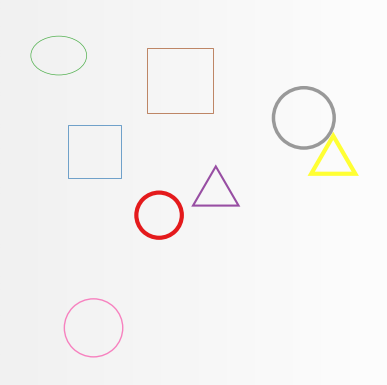[{"shape": "circle", "thickness": 3, "radius": 0.29, "center": [0.411, 0.441]}, {"shape": "square", "thickness": 0.5, "radius": 0.34, "center": [0.244, 0.607]}, {"shape": "oval", "thickness": 0.5, "radius": 0.36, "center": [0.152, 0.856]}, {"shape": "triangle", "thickness": 1.5, "radius": 0.34, "center": [0.557, 0.5]}, {"shape": "triangle", "thickness": 3, "radius": 0.33, "center": [0.86, 0.582]}, {"shape": "square", "thickness": 0.5, "radius": 0.42, "center": [0.465, 0.792]}, {"shape": "circle", "thickness": 1, "radius": 0.38, "center": [0.241, 0.148]}, {"shape": "circle", "thickness": 2.5, "radius": 0.39, "center": [0.784, 0.694]}]